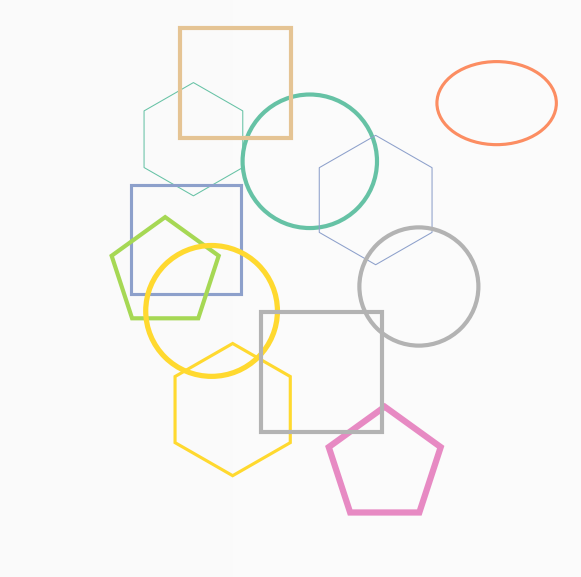[{"shape": "circle", "thickness": 2, "radius": 0.58, "center": [0.533, 0.72]}, {"shape": "hexagon", "thickness": 0.5, "radius": 0.49, "center": [0.333, 0.758]}, {"shape": "oval", "thickness": 1.5, "radius": 0.51, "center": [0.854, 0.821]}, {"shape": "square", "thickness": 1.5, "radius": 0.47, "center": [0.321, 0.584]}, {"shape": "hexagon", "thickness": 0.5, "radius": 0.56, "center": [0.646, 0.653]}, {"shape": "pentagon", "thickness": 3, "radius": 0.51, "center": [0.662, 0.194]}, {"shape": "pentagon", "thickness": 2, "radius": 0.48, "center": [0.284, 0.526]}, {"shape": "hexagon", "thickness": 1.5, "radius": 0.57, "center": [0.4, 0.29]}, {"shape": "circle", "thickness": 2.5, "radius": 0.57, "center": [0.364, 0.461]}, {"shape": "square", "thickness": 2, "radius": 0.48, "center": [0.406, 0.855]}, {"shape": "circle", "thickness": 2, "radius": 0.51, "center": [0.721, 0.503]}, {"shape": "square", "thickness": 2, "radius": 0.52, "center": [0.554, 0.355]}]